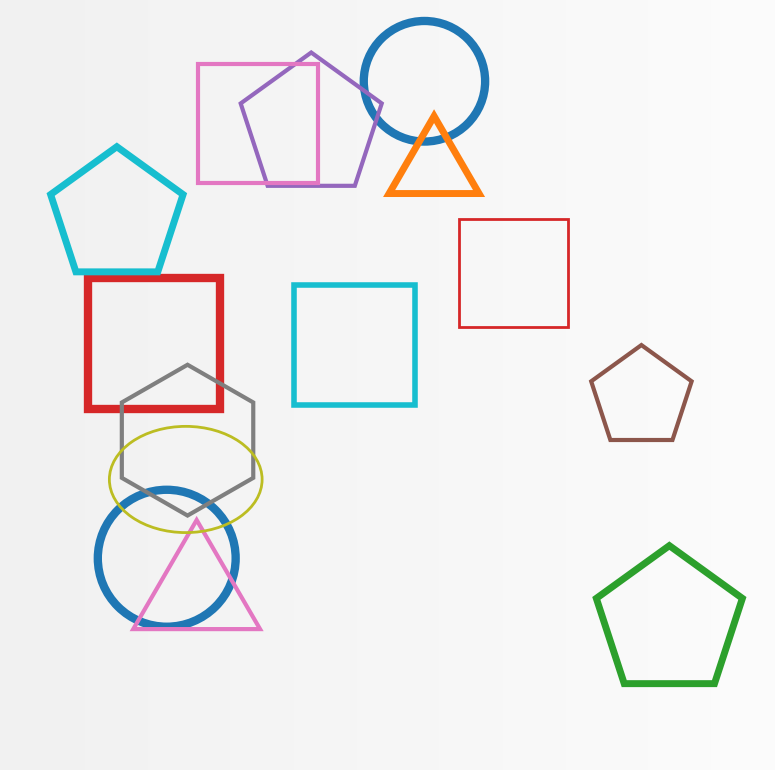[{"shape": "circle", "thickness": 3, "radius": 0.39, "center": [0.548, 0.894]}, {"shape": "circle", "thickness": 3, "radius": 0.44, "center": [0.215, 0.275]}, {"shape": "triangle", "thickness": 2.5, "radius": 0.33, "center": [0.56, 0.782]}, {"shape": "pentagon", "thickness": 2.5, "radius": 0.5, "center": [0.864, 0.192]}, {"shape": "square", "thickness": 1, "radius": 0.35, "center": [0.663, 0.645]}, {"shape": "square", "thickness": 3, "radius": 0.42, "center": [0.199, 0.554]}, {"shape": "pentagon", "thickness": 1.5, "radius": 0.48, "center": [0.402, 0.836]}, {"shape": "pentagon", "thickness": 1.5, "radius": 0.34, "center": [0.828, 0.484]}, {"shape": "square", "thickness": 1.5, "radius": 0.39, "center": [0.332, 0.84]}, {"shape": "triangle", "thickness": 1.5, "radius": 0.47, "center": [0.254, 0.23]}, {"shape": "hexagon", "thickness": 1.5, "radius": 0.49, "center": [0.242, 0.428]}, {"shape": "oval", "thickness": 1, "radius": 0.49, "center": [0.24, 0.377]}, {"shape": "pentagon", "thickness": 2.5, "radius": 0.45, "center": [0.151, 0.72]}, {"shape": "square", "thickness": 2, "radius": 0.39, "center": [0.458, 0.552]}]